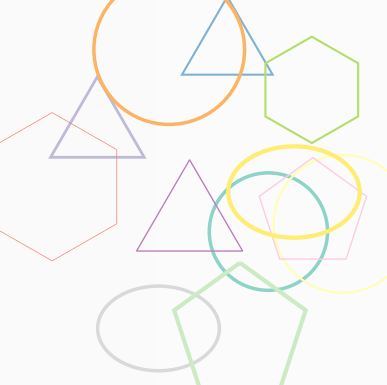[{"shape": "circle", "thickness": 2.5, "radius": 0.76, "center": [0.693, 0.398]}, {"shape": "circle", "thickness": 1.5, "radius": 0.89, "center": [0.885, 0.418]}, {"shape": "triangle", "thickness": 2, "radius": 0.7, "center": [0.251, 0.661]}, {"shape": "hexagon", "thickness": 0.5, "radius": 0.96, "center": [0.135, 0.515]}, {"shape": "triangle", "thickness": 1.5, "radius": 0.68, "center": [0.587, 0.874]}, {"shape": "circle", "thickness": 2.5, "radius": 0.97, "center": [0.437, 0.871]}, {"shape": "hexagon", "thickness": 1.5, "radius": 0.69, "center": [0.805, 0.767]}, {"shape": "pentagon", "thickness": 1, "radius": 0.73, "center": [0.807, 0.445]}, {"shape": "oval", "thickness": 2.5, "radius": 0.79, "center": [0.409, 0.147]}, {"shape": "triangle", "thickness": 1, "radius": 0.79, "center": [0.489, 0.427]}, {"shape": "pentagon", "thickness": 3, "radius": 0.89, "center": [0.619, 0.139]}, {"shape": "oval", "thickness": 3, "radius": 0.85, "center": [0.759, 0.501]}]